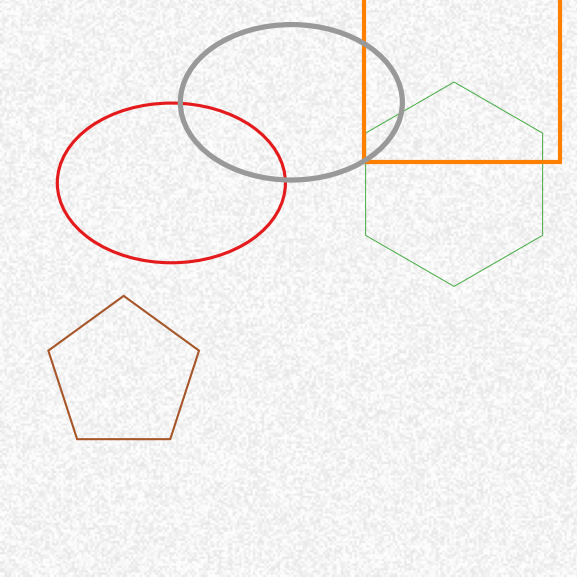[{"shape": "oval", "thickness": 1.5, "radius": 0.99, "center": [0.297, 0.682]}, {"shape": "hexagon", "thickness": 0.5, "radius": 0.88, "center": [0.786, 0.68]}, {"shape": "square", "thickness": 2, "radius": 0.85, "center": [0.8, 0.888]}, {"shape": "pentagon", "thickness": 1, "radius": 0.69, "center": [0.214, 0.35]}, {"shape": "oval", "thickness": 2.5, "radius": 0.96, "center": [0.505, 0.822]}]